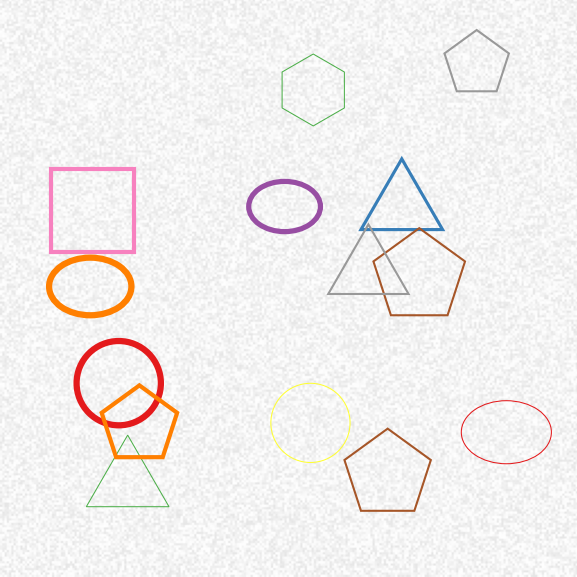[{"shape": "circle", "thickness": 3, "radius": 0.36, "center": [0.206, 0.336]}, {"shape": "oval", "thickness": 0.5, "radius": 0.39, "center": [0.877, 0.251]}, {"shape": "triangle", "thickness": 1.5, "radius": 0.41, "center": [0.696, 0.642]}, {"shape": "hexagon", "thickness": 0.5, "radius": 0.31, "center": [0.542, 0.843]}, {"shape": "triangle", "thickness": 0.5, "radius": 0.41, "center": [0.221, 0.163]}, {"shape": "oval", "thickness": 2.5, "radius": 0.31, "center": [0.493, 0.642]}, {"shape": "oval", "thickness": 3, "radius": 0.36, "center": [0.156, 0.503]}, {"shape": "pentagon", "thickness": 2, "radius": 0.34, "center": [0.241, 0.263]}, {"shape": "circle", "thickness": 0.5, "radius": 0.34, "center": [0.538, 0.267]}, {"shape": "pentagon", "thickness": 1, "radius": 0.39, "center": [0.671, 0.178]}, {"shape": "pentagon", "thickness": 1, "radius": 0.42, "center": [0.726, 0.521]}, {"shape": "square", "thickness": 2, "radius": 0.36, "center": [0.16, 0.634]}, {"shape": "pentagon", "thickness": 1, "radius": 0.29, "center": [0.825, 0.889]}, {"shape": "triangle", "thickness": 1, "radius": 0.4, "center": [0.638, 0.53]}]